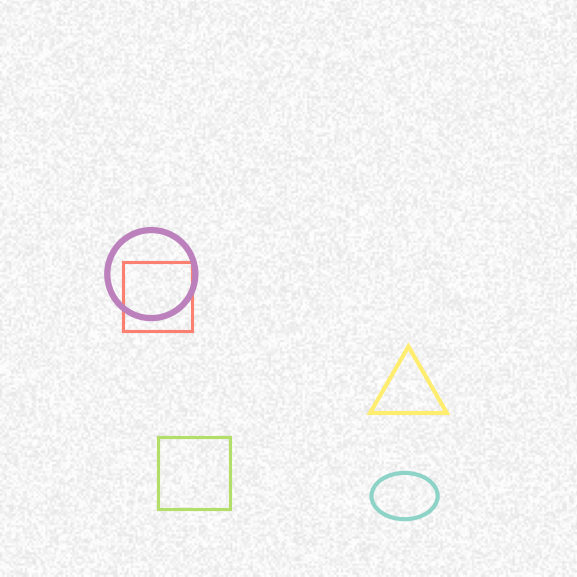[{"shape": "oval", "thickness": 2, "radius": 0.29, "center": [0.701, 0.14]}, {"shape": "square", "thickness": 1.5, "radius": 0.3, "center": [0.273, 0.486]}, {"shape": "square", "thickness": 1.5, "radius": 0.31, "center": [0.336, 0.18]}, {"shape": "circle", "thickness": 3, "radius": 0.38, "center": [0.262, 0.525]}, {"shape": "triangle", "thickness": 2, "radius": 0.38, "center": [0.707, 0.322]}]